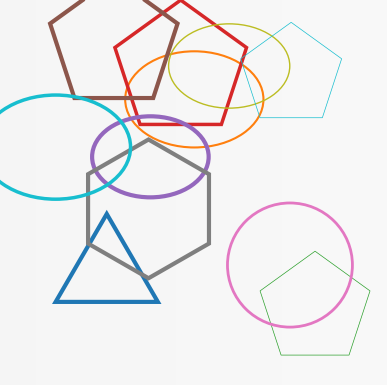[{"shape": "triangle", "thickness": 3, "radius": 0.76, "center": [0.275, 0.292]}, {"shape": "oval", "thickness": 1.5, "radius": 0.89, "center": [0.501, 0.742]}, {"shape": "pentagon", "thickness": 0.5, "radius": 0.75, "center": [0.813, 0.198]}, {"shape": "pentagon", "thickness": 2.5, "radius": 0.89, "center": [0.466, 0.821]}, {"shape": "oval", "thickness": 3, "radius": 0.75, "center": [0.388, 0.593]}, {"shape": "pentagon", "thickness": 3, "radius": 0.86, "center": [0.294, 0.885]}, {"shape": "circle", "thickness": 2, "radius": 0.81, "center": [0.748, 0.312]}, {"shape": "hexagon", "thickness": 3, "radius": 0.9, "center": [0.383, 0.457]}, {"shape": "oval", "thickness": 1, "radius": 0.78, "center": [0.591, 0.829]}, {"shape": "oval", "thickness": 2.5, "radius": 0.97, "center": [0.144, 0.618]}, {"shape": "pentagon", "thickness": 0.5, "radius": 0.68, "center": [0.751, 0.805]}]